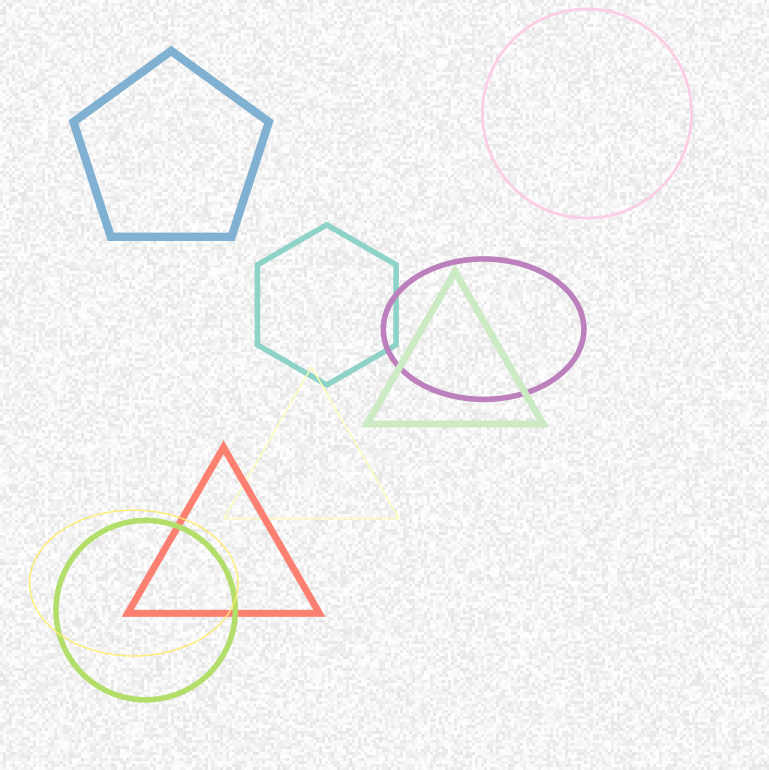[{"shape": "hexagon", "thickness": 2, "radius": 0.52, "center": [0.424, 0.604]}, {"shape": "triangle", "thickness": 0.5, "radius": 0.66, "center": [0.405, 0.392]}, {"shape": "triangle", "thickness": 2.5, "radius": 0.72, "center": [0.29, 0.275]}, {"shape": "pentagon", "thickness": 3, "radius": 0.67, "center": [0.222, 0.8]}, {"shape": "circle", "thickness": 2, "radius": 0.58, "center": [0.189, 0.208]}, {"shape": "circle", "thickness": 1, "radius": 0.68, "center": [0.762, 0.853]}, {"shape": "oval", "thickness": 2, "radius": 0.65, "center": [0.628, 0.573]}, {"shape": "triangle", "thickness": 2.5, "radius": 0.66, "center": [0.591, 0.515]}, {"shape": "oval", "thickness": 0.5, "radius": 0.68, "center": [0.174, 0.243]}]